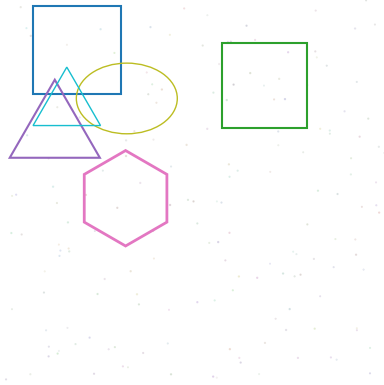[{"shape": "square", "thickness": 1.5, "radius": 0.57, "center": [0.2, 0.87]}, {"shape": "square", "thickness": 1.5, "radius": 0.55, "center": [0.686, 0.779]}, {"shape": "triangle", "thickness": 1.5, "radius": 0.68, "center": [0.142, 0.658]}, {"shape": "hexagon", "thickness": 2, "radius": 0.62, "center": [0.326, 0.485]}, {"shape": "oval", "thickness": 1, "radius": 0.66, "center": [0.329, 0.744]}, {"shape": "triangle", "thickness": 1, "radius": 0.51, "center": [0.173, 0.724]}]